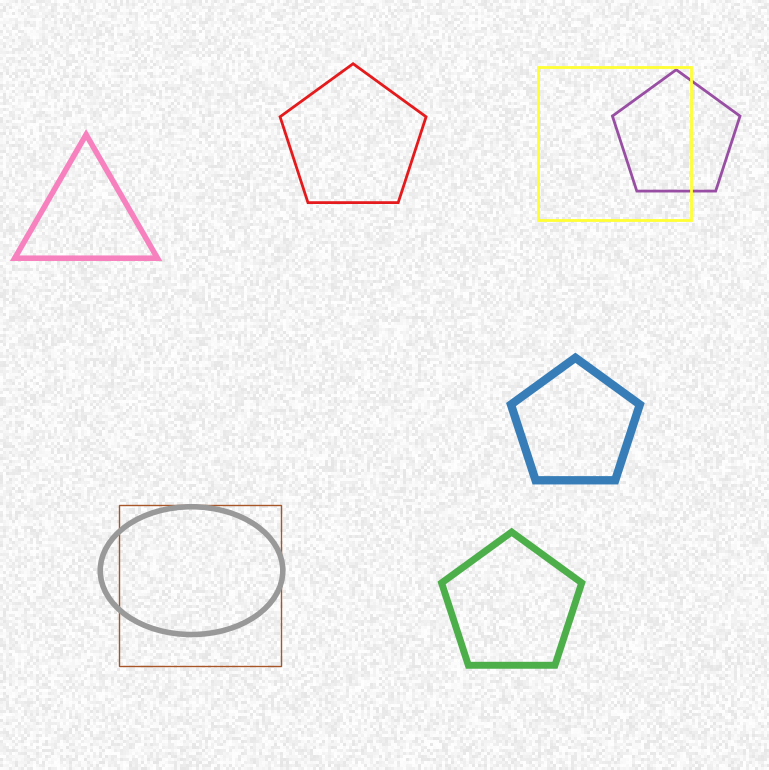[{"shape": "pentagon", "thickness": 1, "radius": 0.5, "center": [0.459, 0.818]}, {"shape": "pentagon", "thickness": 3, "radius": 0.44, "center": [0.747, 0.447]}, {"shape": "pentagon", "thickness": 2.5, "radius": 0.48, "center": [0.664, 0.213]}, {"shape": "pentagon", "thickness": 1, "radius": 0.44, "center": [0.878, 0.822]}, {"shape": "square", "thickness": 1, "radius": 0.5, "center": [0.798, 0.814]}, {"shape": "square", "thickness": 0.5, "radius": 0.53, "center": [0.26, 0.24]}, {"shape": "triangle", "thickness": 2, "radius": 0.54, "center": [0.112, 0.718]}, {"shape": "oval", "thickness": 2, "radius": 0.59, "center": [0.249, 0.259]}]